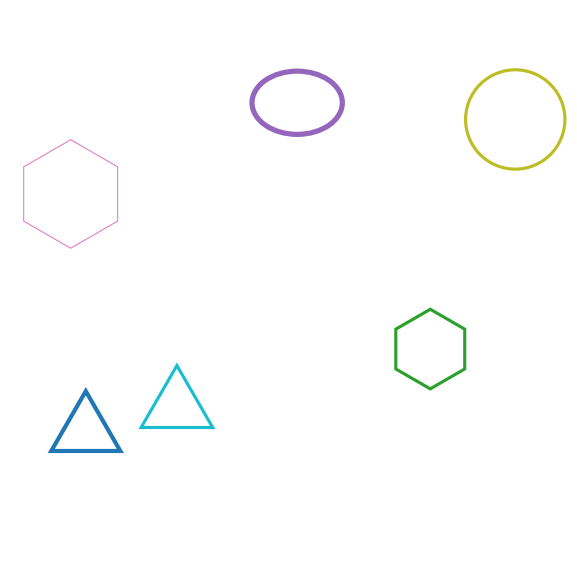[{"shape": "triangle", "thickness": 2, "radius": 0.35, "center": [0.149, 0.253]}, {"shape": "hexagon", "thickness": 1.5, "radius": 0.34, "center": [0.745, 0.395]}, {"shape": "oval", "thickness": 2.5, "radius": 0.39, "center": [0.515, 0.821]}, {"shape": "hexagon", "thickness": 0.5, "radius": 0.47, "center": [0.122, 0.663]}, {"shape": "circle", "thickness": 1.5, "radius": 0.43, "center": [0.892, 0.792]}, {"shape": "triangle", "thickness": 1.5, "radius": 0.36, "center": [0.306, 0.295]}]